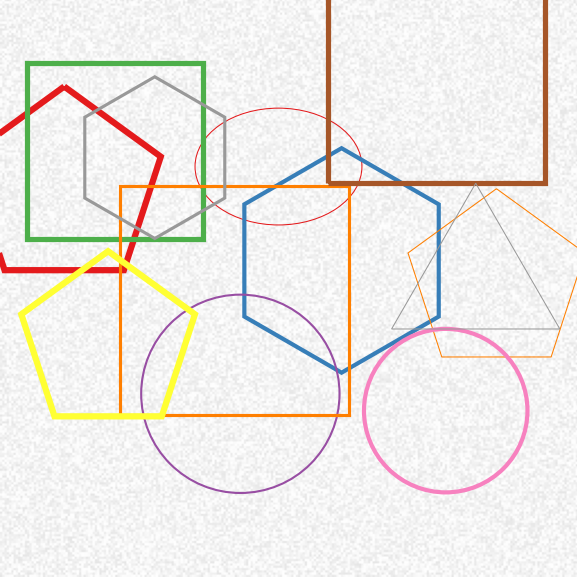[{"shape": "pentagon", "thickness": 3, "radius": 0.88, "center": [0.111, 0.674]}, {"shape": "oval", "thickness": 0.5, "radius": 0.72, "center": [0.482, 0.711]}, {"shape": "hexagon", "thickness": 2, "radius": 0.97, "center": [0.591, 0.548]}, {"shape": "square", "thickness": 2.5, "radius": 0.76, "center": [0.199, 0.738]}, {"shape": "circle", "thickness": 1, "radius": 0.86, "center": [0.416, 0.317]}, {"shape": "pentagon", "thickness": 0.5, "radius": 0.81, "center": [0.86, 0.511]}, {"shape": "square", "thickness": 1.5, "radius": 0.99, "center": [0.406, 0.479]}, {"shape": "pentagon", "thickness": 3, "radius": 0.79, "center": [0.187, 0.406]}, {"shape": "square", "thickness": 2.5, "radius": 0.94, "center": [0.756, 0.871]}, {"shape": "circle", "thickness": 2, "radius": 0.71, "center": [0.772, 0.288]}, {"shape": "triangle", "thickness": 0.5, "radius": 0.84, "center": [0.824, 0.514]}, {"shape": "hexagon", "thickness": 1.5, "radius": 0.7, "center": [0.268, 0.726]}]